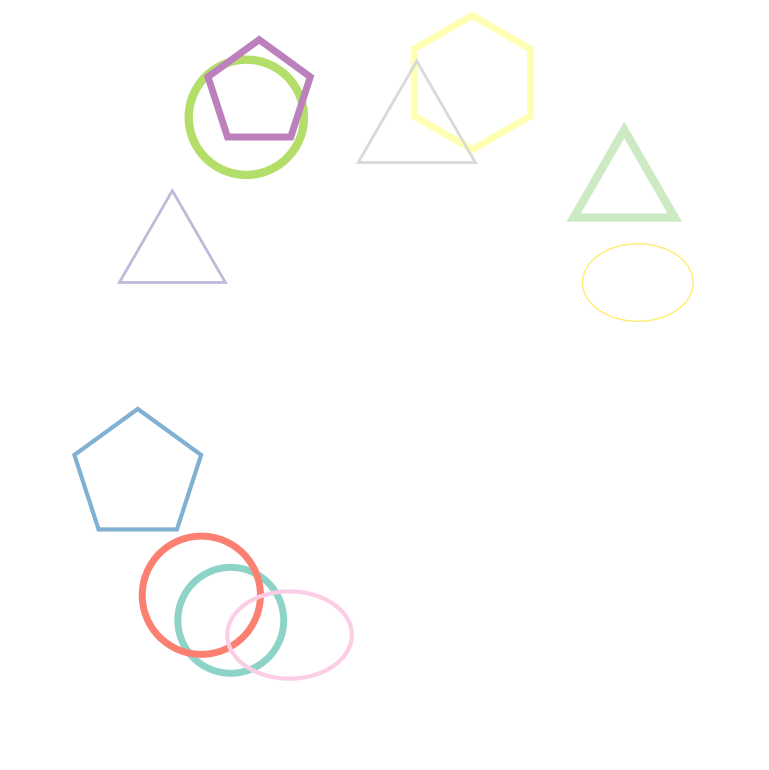[{"shape": "circle", "thickness": 2.5, "radius": 0.34, "center": [0.3, 0.194]}, {"shape": "hexagon", "thickness": 2.5, "radius": 0.44, "center": [0.613, 0.893]}, {"shape": "triangle", "thickness": 1, "radius": 0.4, "center": [0.224, 0.673]}, {"shape": "circle", "thickness": 2.5, "radius": 0.38, "center": [0.261, 0.227]}, {"shape": "pentagon", "thickness": 1.5, "radius": 0.43, "center": [0.179, 0.382]}, {"shape": "circle", "thickness": 3, "radius": 0.37, "center": [0.32, 0.848]}, {"shape": "oval", "thickness": 1.5, "radius": 0.4, "center": [0.376, 0.175]}, {"shape": "triangle", "thickness": 1, "radius": 0.44, "center": [0.541, 0.833]}, {"shape": "pentagon", "thickness": 2.5, "radius": 0.35, "center": [0.337, 0.879]}, {"shape": "triangle", "thickness": 3, "radius": 0.38, "center": [0.811, 0.755]}, {"shape": "oval", "thickness": 0.5, "radius": 0.36, "center": [0.828, 0.633]}]